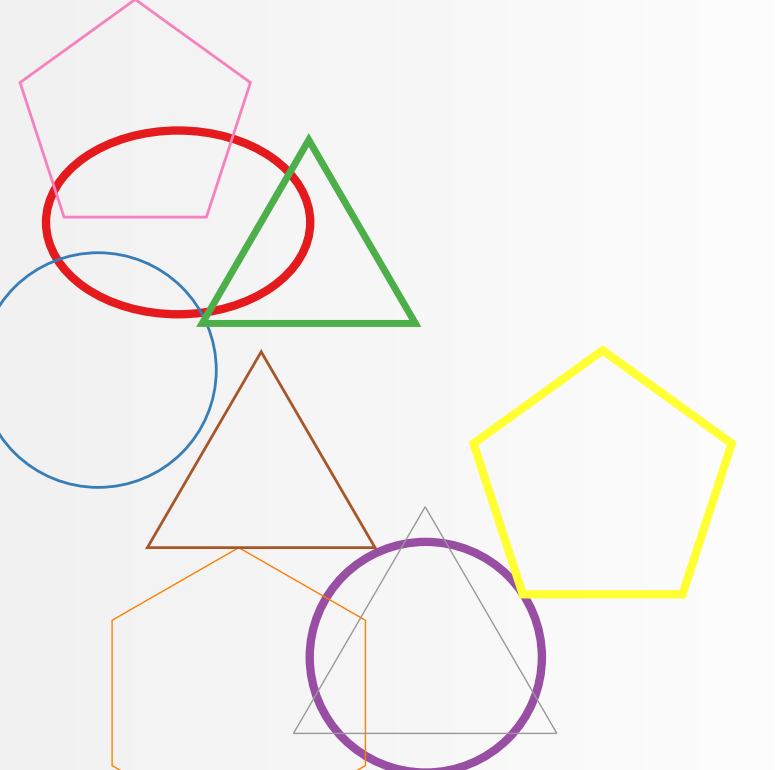[{"shape": "oval", "thickness": 3, "radius": 0.85, "center": [0.23, 0.711]}, {"shape": "circle", "thickness": 1, "radius": 0.76, "center": [0.127, 0.519]}, {"shape": "triangle", "thickness": 2.5, "radius": 0.79, "center": [0.398, 0.659]}, {"shape": "circle", "thickness": 3, "radius": 0.75, "center": [0.549, 0.146]}, {"shape": "hexagon", "thickness": 0.5, "radius": 0.94, "center": [0.308, 0.1]}, {"shape": "pentagon", "thickness": 3, "radius": 0.88, "center": [0.778, 0.37]}, {"shape": "triangle", "thickness": 1, "radius": 0.85, "center": [0.337, 0.374]}, {"shape": "pentagon", "thickness": 1, "radius": 0.78, "center": [0.174, 0.844]}, {"shape": "triangle", "thickness": 0.5, "radius": 0.98, "center": [0.549, 0.146]}]